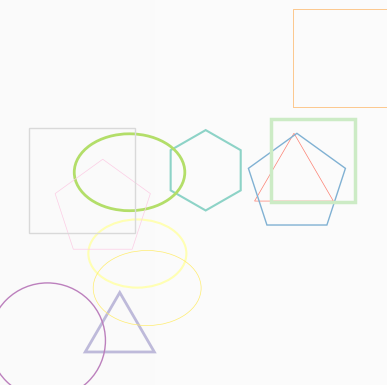[{"shape": "hexagon", "thickness": 1.5, "radius": 0.52, "center": [0.531, 0.558]}, {"shape": "oval", "thickness": 1.5, "radius": 0.63, "center": [0.355, 0.341]}, {"shape": "triangle", "thickness": 2, "radius": 0.51, "center": [0.309, 0.137]}, {"shape": "triangle", "thickness": 0.5, "radius": 0.59, "center": [0.759, 0.536]}, {"shape": "pentagon", "thickness": 1, "radius": 0.66, "center": [0.766, 0.522]}, {"shape": "square", "thickness": 0.5, "radius": 0.64, "center": [0.883, 0.85]}, {"shape": "oval", "thickness": 2, "radius": 0.71, "center": [0.334, 0.553]}, {"shape": "pentagon", "thickness": 0.5, "radius": 0.65, "center": [0.265, 0.457]}, {"shape": "square", "thickness": 1, "radius": 0.68, "center": [0.213, 0.532]}, {"shape": "circle", "thickness": 1, "radius": 0.75, "center": [0.122, 0.115]}, {"shape": "square", "thickness": 2.5, "radius": 0.54, "center": [0.807, 0.582]}, {"shape": "oval", "thickness": 0.5, "radius": 0.7, "center": [0.38, 0.252]}]